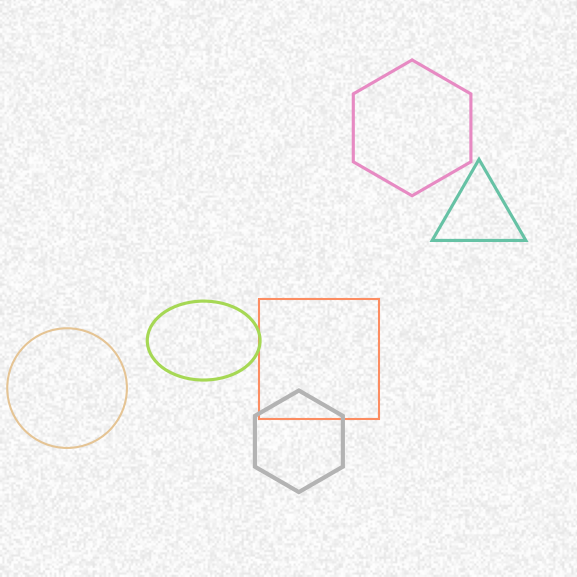[{"shape": "triangle", "thickness": 1.5, "radius": 0.47, "center": [0.829, 0.63]}, {"shape": "square", "thickness": 1, "radius": 0.52, "center": [0.553, 0.378]}, {"shape": "hexagon", "thickness": 1.5, "radius": 0.59, "center": [0.714, 0.778]}, {"shape": "oval", "thickness": 1.5, "radius": 0.49, "center": [0.353, 0.409]}, {"shape": "circle", "thickness": 1, "radius": 0.52, "center": [0.116, 0.327]}, {"shape": "hexagon", "thickness": 2, "radius": 0.44, "center": [0.518, 0.235]}]